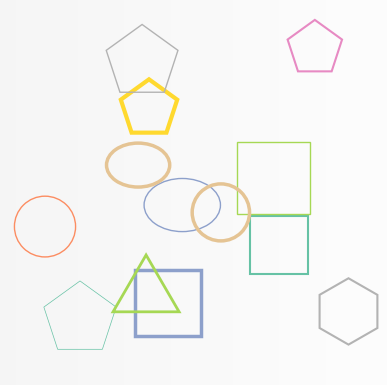[{"shape": "pentagon", "thickness": 0.5, "radius": 0.49, "center": [0.207, 0.172]}, {"shape": "square", "thickness": 1.5, "radius": 0.38, "center": [0.72, 0.363]}, {"shape": "circle", "thickness": 1, "radius": 0.39, "center": [0.116, 0.412]}, {"shape": "square", "thickness": 2.5, "radius": 0.43, "center": [0.434, 0.213]}, {"shape": "oval", "thickness": 1, "radius": 0.49, "center": [0.47, 0.467]}, {"shape": "pentagon", "thickness": 1.5, "radius": 0.37, "center": [0.812, 0.874]}, {"shape": "triangle", "thickness": 2, "radius": 0.49, "center": [0.377, 0.239]}, {"shape": "square", "thickness": 1, "radius": 0.47, "center": [0.706, 0.538]}, {"shape": "pentagon", "thickness": 3, "radius": 0.38, "center": [0.385, 0.717]}, {"shape": "circle", "thickness": 2.5, "radius": 0.37, "center": [0.57, 0.448]}, {"shape": "oval", "thickness": 2.5, "radius": 0.41, "center": [0.356, 0.571]}, {"shape": "pentagon", "thickness": 1, "radius": 0.49, "center": [0.367, 0.839]}, {"shape": "hexagon", "thickness": 1.5, "radius": 0.43, "center": [0.899, 0.191]}]